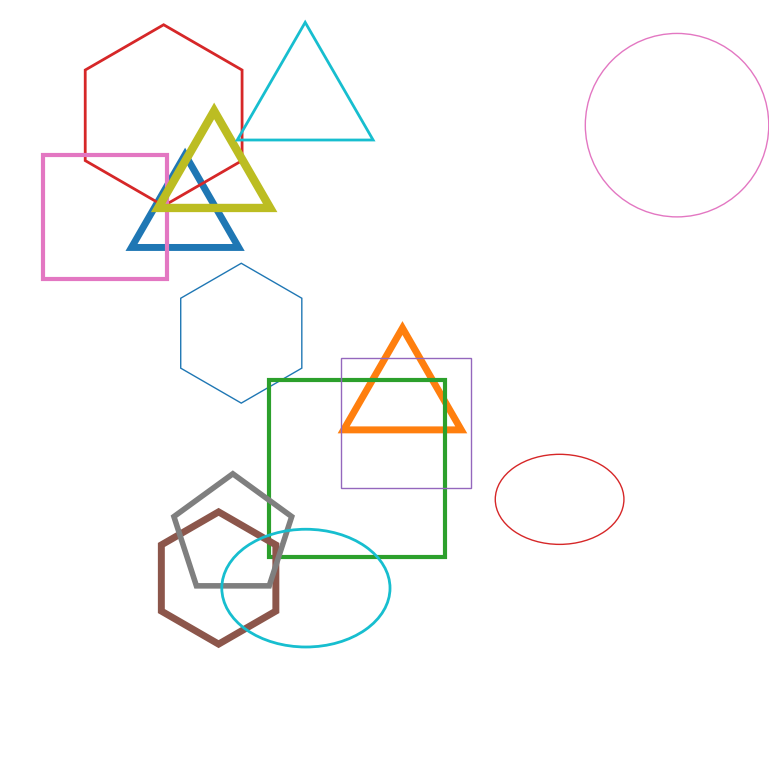[{"shape": "hexagon", "thickness": 0.5, "radius": 0.45, "center": [0.313, 0.567]}, {"shape": "triangle", "thickness": 2.5, "radius": 0.4, "center": [0.24, 0.719]}, {"shape": "triangle", "thickness": 2.5, "radius": 0.44, "center": [0.523, 0.486]}, {"shape": "square", "thickness": 1.5, "radius": 0.57, "center": [0.463, 0.391]}, {"shape": "oval", "thickness": 0.5, "radius": 0.42, "center": [0.727, 0.351]}, {"shape": "hexagon", "thickness": 1, "radius": 0.59, "center": [0.213, 0.85]}, {"shape": "square", "thickness": 0.5, "radius": 0.42, "center": [0.528, 0.45]}, {"shape": "hexagon", "thickness": 2.5, "radius": 0.43, "center": [0.284, 0.249]}, {"shape": "square", "thickness": 1.5, "radius": 0.4, "center": [0.136, 0.718]}, {"shape": "circle", "thickness": 0.5, "radius": 0.6, "center": [0.879, 0.837]}, {"shape": "pentagon", "thickness": 2, "radius": 0.4, "center": [0.302, 0.304]}, {"shape": "triangle", "thickness": 3, "radius": 0.42, "center": [0.278, 0.772]}, {"shape": "oval", "thickness": 1, "radius": 0.55, "center": [0.397, 0.236]}, {"shape": "triangle", "thickness": 1, "radius": 0.51, "center": [0.396, 0.869]}]